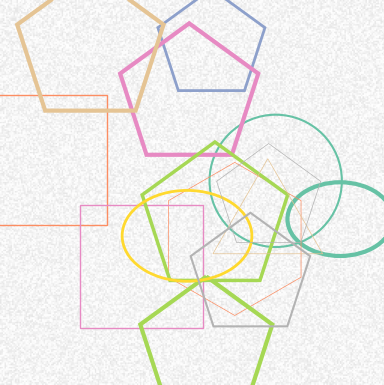[{"shape": "oval", "thickness": 3, "radius": 0.68, "center": [0.883, 0.431]}, {"shape": "circle", "thickness": 1.5, "radius": 0.86, "center": [0.716, 0.53]}, {"shape": "square", "thickness": 1, "radius": 0.84, "center": [0.11, 0.584]}, {"shape": "hexagon", "thickness": 0.5, "radius": 0.99, "center": [0.61, 0.379]}, {"shape": "pentagon", "thickness": 2, "radius": 0.73, "center": [0.549, 0.883]}, {"shape": "pentagon", "thickness": 3, "radius": 0.94, "center": [0.491, 0.751]}, {"shape": "square", "thickness": 1, "radius": 0.8, "center": [0.368, 0.307]}, {"shape": "pentagon", "thickness": 2.5, "radius": 0.99, "center": [0.558, 0.432]}, {"shape": "pentagon", "thickness": 3, "radius": 0.9, "center": [0.536, 0.101]}, {"shape": "oval", "thickness": 2, "radius": 0.84, "center": [0.486, 0.387]}, {"shape": "triangle", "thickness": 0.5, "radius": 0.82, "center": [0.696, 0.423]}, {"shape": "pentagon", "thickness": 3, "radius": 1.0, "center": [0.235, 0.874]}, {"shape": "pentagon", "thickness": 1.5, "radius": 0.82, "center": [0.65, 0.284]}, {"shape": "pentagon", "thickness": 0.5, "radius": 0.71, "center": [0.698, 0.485]}]